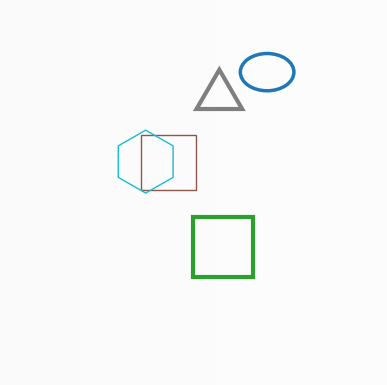[{"shape": "oval", "thickness": 2.5, "radius": 0.35, "center": [0.689, 0.813]}, {"shape": "square", "thickness": 3, "radius": 0.39, "center": [0.575, 0.358]}, {"shape": "square", "thickness": 1, "radius": 0.35, "center": [0.436, 0.578]}, {"shape": "triangle", "thickness": 3, "radius": 0.34, "center": [0.566, 0.751]}, {"shape": "hexagon", "thickness": 1, "radius": 0.41, "center": [0.376, 0.58]}]